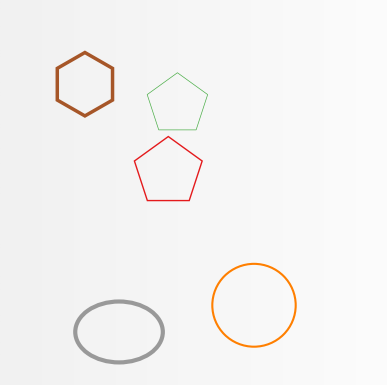[{"shape": "pentagon", "thickness": 1, "radius": 0.46, "center": [0.434, 0.553]}, {"shape": "pentagon", "thickness": 0.5, "radius": 0.41, "center": [0.458, 0.729]}, {"shape": "circle", "thickness": 1.5, "radius": 0.54, "center": [0.656, 0.207]}, {"shape": "hexagon", "thickness": 2.5, "radius": 0.41, "center": [0.219, 0.781]}, {"shape": "oval", "thickness": 3, "radius": 0.56, "center": [0.307, 0.138]}]